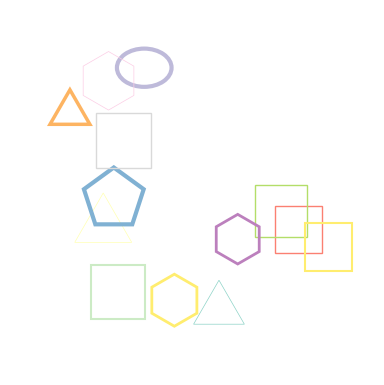[{"shape": "triangle", "thickness": 0.5, "radius": 0.38, "center": [0.569, 0.196]}, {"shape": "triangle", "thickness": 0.5, "radius": 0.43, "center": [0.268, 0.413]}, {"shape": "oval", "thickness": 3, "radius": 0.35, "center": [0.375, 0.824]}, {"shape": "square", "thickness": 1, "radius": 0.31, "center": [0.776, 0.405]}, {"shape": "pentagon", "thickness": 3, "radius": 0.41, "center": [0.296, 0.483]}, {"shape": "triangle", "thickness": 2.5, "radius": 0.3, "center": [0.182, 0.707]}, {"shape": "square", "thickness": 1, "radius": 0.34, "center": [0.731, 0.451]}, {"shape": "hexagon", "thickness": 0.5, "radius": 0.38, "center": [0.282, 0.79]}, {"shape": "square", "thickness": 1, "radius": 0.36, "center": [0.321, 0.635]}, {"shape": "hexagon", "thickness": 2, "radius": 0.32, "center": [0.617, 0.379]}, {"shape": "square", "thickness": 1.5, "radius": 0.35, "center": [0.306, 0.241]}, {"shape": "hexagon", "thickness": 2, "radius": 0.34, "center": [0.453, 0.22]}, {"shape": "square", "thickness": 1.5, "radius": 0.31, "center": [0.853, 0.359]}]